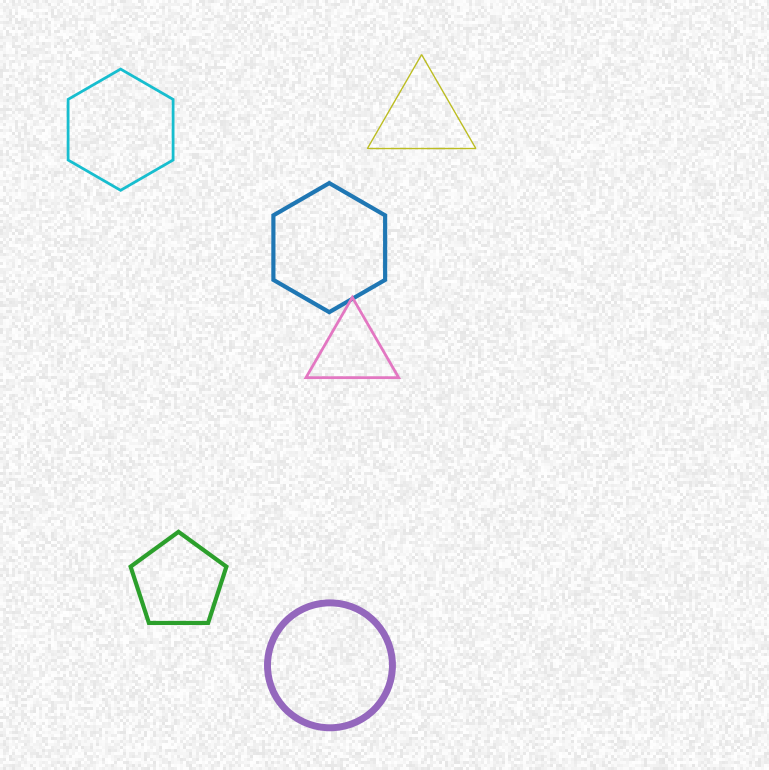[{"shape": "hexagon", "thickness": 1.5, "radius": 0.42, "center": [0.428, 0.678]}, {"shape": "pentagon", "thickness": 1.5, "radius": 0.33, "center": [0.232, 0.244]}, {"shape": "circle", "thickness": 2.5, "radius": 0.41, "center": [0.429, 0.136]}, {"shape": "triangle", "thickness": 1, "radius": 0.35, "center": [0.458, 0.544]}, {"shape": "triangle", "thickness": 0.5, "radius": 0.41, "center": [0.548, 0.848]}, {"shape": "hexagon", "thickness": 1, "radius": 0.39, "center": [0.157, 0.832]}]